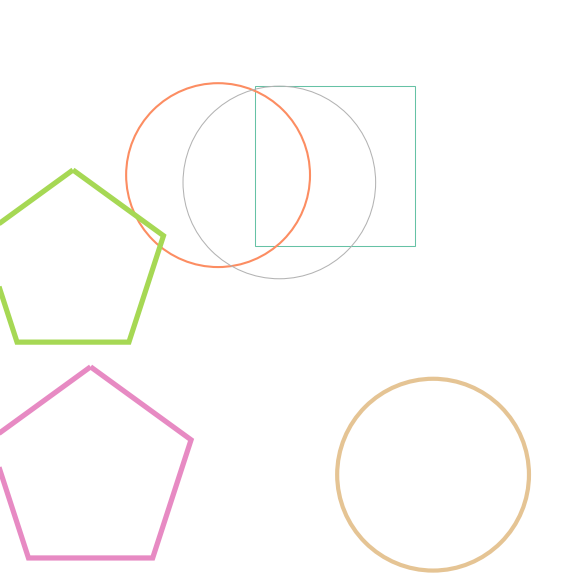[{"shape": "square", "thickness": 0.5, "radius": 0.69, "center": [0.58, 0.712]}, {"shape": "circle", "thickness": 1, "radius": 0.8, "center": [0.378, 0.696]}, {"shape": "pentagon", "thickness": 2.5, "radius": 0.91, "center": [0.157, 0.181]}, {"shape": "pentagon", "thickness": 2.5, "radius": 0.82, "center": [0.126, 0.54]}, {"shape": "circle", "thickness": 2, "radius": 0.83, "center": [0.75, 0.177]}, {"shape": "circle", "thickness": 0.5, "radius": 0.83, "center": [0.484, 0.683]}]